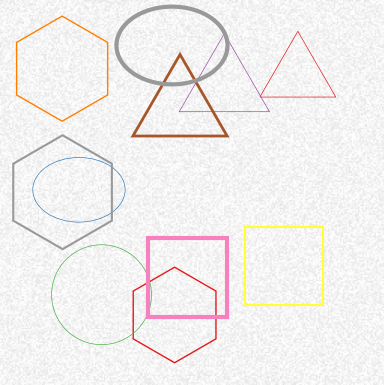[{"shape": "hexagon", "thickness": 1, "radius": 0.62, "center": [0.453, 0.182]}, {"shape": "triangle", "thickness": 0.5, "radius": 0.57, "center": [0.774, 0.805]}, {"shape": "oval", "thickness": 0.5, "radius": 0.6, "center": [0.205, 0.507]}, {"shape": "circle", "thickness": 0.5, "radius": 0.65, "center": [0.264, 0.235]}, {"shape": "triangle", "thickness": 0.5, "radius": 0.68, "center": [0.583, 0.778]}, {"shape": "hexagon", "thickness": 1, "radius": 0.68, "center": [0.161, 0.822]}, {"shape": "square", "thickness": 1.5, "radius": 0.51, "center": [0.739, 0.309]}, {"shape": "triangle", "thickness": 2, "radius": 0.71, "center": [0.468, 0.717]}, {"shape": "square", "thickness": 3, "radius": 0.51, "center": [0.488, 0.279]}, {"shape": "oval", "thickness": 3, "radius": 0.72, "center": [0.447, 0.882]}, {"shape": "hexagon", "thickness": 1.5, "radius": 0.74, "center": [0.162, 0.501]}]